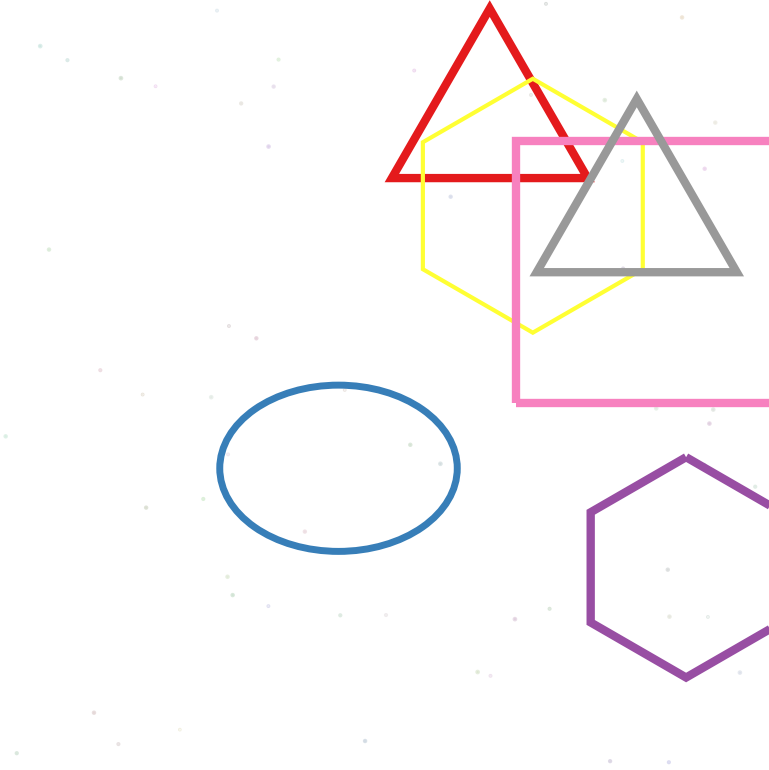[{"shape": "triangle", "thickness": 3, "radius": 0.73, "center": [0.636, 0.842]}, {"shape": "oval", "thickness": 2.5, "radius": 0.77, "center": [0.44, 0.392]}, {"shape": "hexagon", "thickness": 3, "radius": 0.72, "center": [0.891, 0.263]}, {"shape": "hexagon", "thickness": 1.5, "radius": 0.82, "center": [0.692, 0.733]}, {"shape": "square", "thickness": 3, "radius": 0.85, "center": [0.84, 0.646]}, {"shape": "triangle", "thickness": 3, "radius": 0.75, "center": [0.827, 0.721]}]